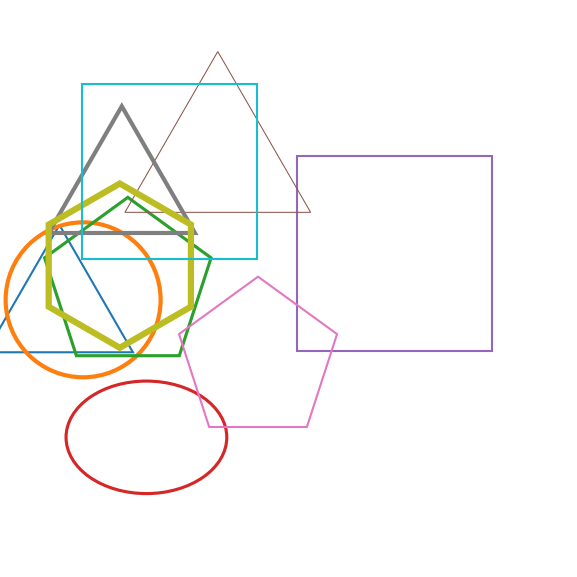[{"shape": "triangle", "thickness": 1, "radius": 0.73, "center": [0.103, 0.463]}, {"shape": "circle", "thickness": 2, "radius": 0.67, "center": [0.144, 0.48]}, {"shape": "pentagon", "thickness": 1.5, "radius": 0.76, "center": [0.221, 0.506]}, {"shape": "oval", "thickness": 1.5, "radius": 0.7, "center": [0.254, 0.242]}, {"shape": "square", "thickness": 1, "radius": 0.84, "center": [0.683, 0.56]}, {"shape": "triangle", "thickness": 0.5, "radius": 0.93, "center": [0.377, 0.724]}, {"shape": "pentagon", "thickness": 1, "radius": 0.72, "center": [0.447, 0.376]}, {"shape": "triangle", "thickness": 2, "radius": 0.73, "center": [0.211, 0.669]}, {"shape": "hexagon", "thickness": 3, "radius": 0.71, "center": [0.207, 0.539]}, {"shape": "square", "thickness": 1, "radius": 0.76, "center": [0.294, 0.702]}]